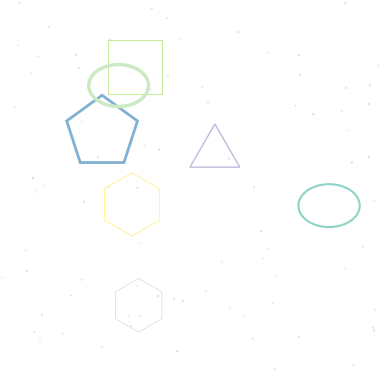[{"shape": "oval", "thickness": 1.5, "radius": 0.4, "center": [0.855, 0.466]}, {"shape": "triangle", "thickness": 1, "radius": 0.37, "center": [0.558, 0.603]}, {"shape": "pentagon", "thickness": 2, "radius": 0.48, "center": [0.265, 0.656]}, {"shape": "square", "thickness": 0.5, "radius": 0.35, "center": [0.352, 0.826]}, {"shape": "hexagon", "thickness": 0.5, "radius": 0.35, "center": [0.36, 0.207]}, {"shape": "oval", "thickness": 2.5, "radius": 0.39, "center": [0.308, 0.778]}, {"shape": "hexagon", "thickness": 0.5, "radius": 0.41, "center": [0.343, 0.469]}]